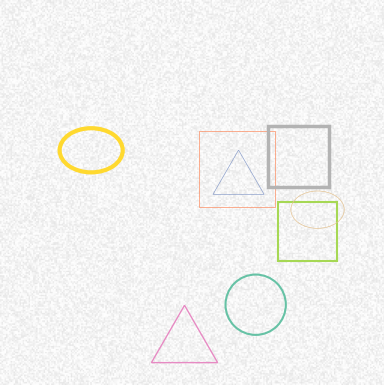[{"shape": "circle", "thickness": 1.5, "radius": 0.39, "center": [0.664, 0.209]}, {"shape": "square", "thickness": 0.5, "radius": 0.5, "center": [0.615, 0.562]}, {"shape": "triangle", "thickness": 0.5, "radius": 0.38, "center": [0.62, 0.534]}, {"shape": "triangle", "thickness": 1, "radius": 0.5, "center": [0.479, 0.108]}, {"shape": "square", "thickness": 1.5, "radius": 0.39, "center": [0.799, 0.399]}, {"shape": "oval", "thickness": 3, "radius": 0.41, "center": [0.237, 0.61]}, {"shape": "oval", "thickness": 0.5, "radius": 0.35, "center": [0.825, 0.455]}, {"shape": "square", "thickness": 2.5, "radius": 0.39, "center": [0.776, 0.594]}]